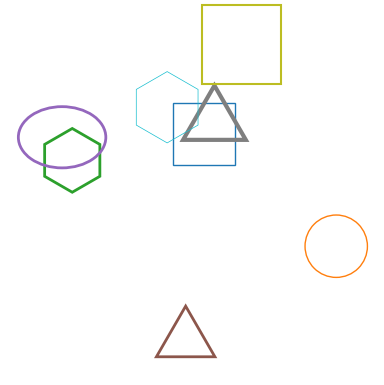[{"shape": "square", "thickness": 1, "radius": 0.4, "center": [0.531, 0.651]}, {"shape": "circle", "thickness": 1, "radius": 0.41, "center": [0.873, 0.36]}, {"shape": "hexagon", "thickness": 2, "radius": 0.41, "center": [0.188, 0.583]}, {"shape": "oval", "thickness": 2, "radius": 0.57, "center": [0.161, 0.643]}, {"shape": "triangle", "thickness": 2, "radius": 0.44, "center": [0.482, 0.117]}, {"shape": "triangle", "thickness": 3, "radius": 0.47, "center": [0.557, 0.684]}, {"shape": "square", "thickness": 1.5, "radius": 0.51, "center": [0.628, 0.884]}, {"shape": "hexagon", "thickness": 0.5, "radius": 0.46, "center": [0.434, 0.721]}]